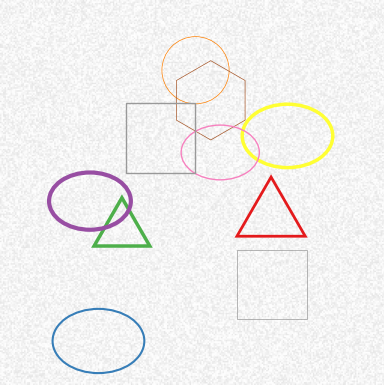[{"shape": "triangle", "thickness": 2, "radius": 0.51, "center": [0.704, 0.438]}, {"shape": "oval", "thickness": 1.5, "radius": 0.6, "center": [0.256, 0.114]}, {"shape": "triangle", "thickness": 2.5, "radius": 0.42, "center": [0.317, 0.403]}, {"shape": "oval", "thickness": 3, "radius": 0.53, "center": [0.234, 0.478]}, {"shape": "circle", "thickness": 0.5, "radius": 0.44, "center": [0.508, 0.818]}, {"shape": "oval", "thickness": 2.5, "radius": 0.59, "center": [0.747, 0.647]}, {"shape": "hexagon", "thickness": 0.5, "radius": 0.51, "center": [0.547, 0.739]}, {"shape": "oval", "thickness": 1, "radius": 0.51, "center": [0.572, 0.604]}, {"shape": "square", "thickness": 0.5, "radius": 0.45, "center": [0.706, 0.261]}, {"shape": "square", "thickness": 1, "radius": 0.45, "center": [0.418, 0.641]}]